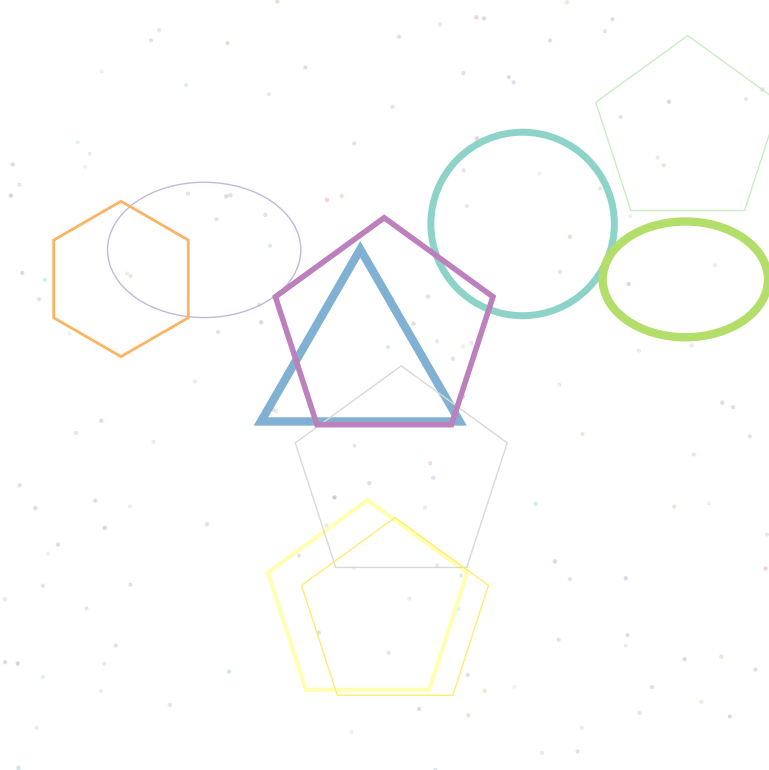[{"shape": "circle", "thickness": 2.5, "radius": 0.6, "center": [0.679, 0.709]}, {"shape": "pentagon", "thickness": 1.5, "radius": 0.68, "center": [0.477, 0.214]}, {"shape": "oval", "thickness": 0.5, "radius": 0.63, "center": [0.265, 0.675]}, {"shape": "triangle", "thickness": 3, "radius": 0.75, "center": [0.468, 0.527]}, {"shape": "hexagon", "thickness": 1, "radius": 0.5, "center": [0.157, 0.638]}, {"shape": "oval", "thickness": 3, "radius": 0.54, "center": [0.89, 0.637]}, {"shape": "pentagon", "thickness": 0.5, "radius": 0.72, "center": [0.521, 0.38]}, {"shape": "pentagon", "thickness": 2, "radius": 0.74, "center": [0.499, 0.569]}, {"shape": "pentagon", "thickness": 0.5, "radius": 0.63, "center": [0.893, 0.828]}, {"shape": "pentagon", "thickness": 0.5, "radius": 0.64, "center": [0.513, 0.2]}]